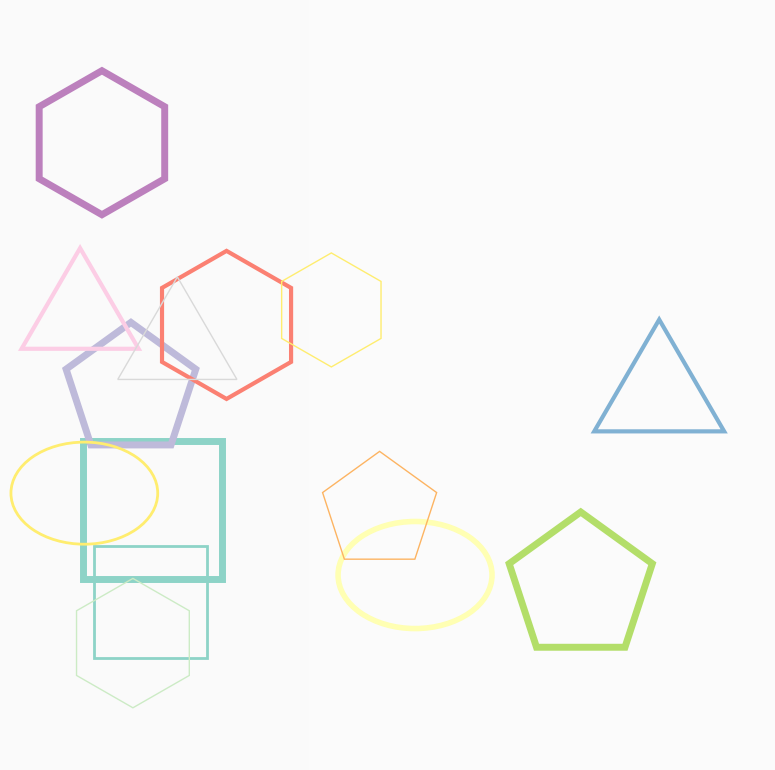[{"shape": "square", "thickness": 2.5, "radius": 0.45, "center": [0.197, 0.338]}, {"shape": "square", "thickness": 1, "radius": 0.36, "center": [0.194, 0.218]}, {"shape": "oval", "thickness": 2, "radius": 0.5, "center": [0.536, 0.253]}, {"shape": "pentagon", "thickness": 2.5, "radius": 0.44, "center": [0.169, 0.493]}, {"shape": "hexagon", "thickness": 1.5, "radius": 0.48, "center": [0.292, 0.578]}, {"shape": "triangle", "thickness": 1.5, "radius": 0.48, "center": [0.851, 0.488]}, {"shape": "pentagon", "thickness": 0.5, "radius": 0.39, "center": [0.49, 0.336]}, {"shape": "pentagon", "thickness": 2.5, "radius": 0.49, "center": [0.749, 0.238]}, {"shape": "triangle", "thickness": 1.5, "radius": 0.44, "center": [0.103, 0.591]}, {"shape": "triangle", "thickness": 0.5, "radius": 0.44, "center": [0.229, 0.552]}, {"shape": "hexagon", "thickness": 2.5, "radius": 0.47, "center": [0.132, 0.815]}, {"shape": "hexagon", "thickness": 0.5, "radius": 0.42, "center": [0.172, 0.165]}, {"shape": "hexagon", "thickness": 0.5, "radius": 0.37, "center": [0.428, 0.597]}, {"shape": "oval", "thickness": 1, "radius": 0.47, "center": [0.109, 0.36]}]